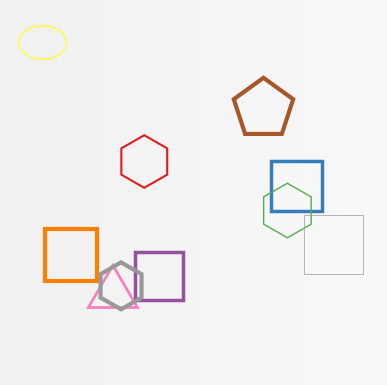[{"shape": "hexagon", "thickness": 1.5, "radius": 0.34, "center": [0.372, 0.581]}, {"shape": "square", "thickness": 2.5, "radius": 0.33, "center": [0.765, 0.517]}, {"shape": "hexagon", "thickness": 1, "radius": 0.35, "center": [0.742, 0.453]}, {"shape": "square", "thickness": 2.5, "radius": 0.31, "center": [0.411, 0.284]}, {"shape": "square", "thickness": 3, "radius": 0.34, "center": [0.184, 0.338]}, {"shape": "oval", "thickness": 1, "radius": 0.31, "center": [0.11, 0.89]}, {"shape": "pentagon", "thickness": 3, "radius": 0.4, "center": [0.68, 0.717]}, {"shape": "triangle", "thickness": 2, "radius": 0.37, "center": [0.291, 0.238]}, {"shape": "hexagon", "thickness": 3, "radius": 0.31, "center": [0.312, 0.257]}, {"shape": "square", "thickness": 0.5, "radius": 0.38, "center": [0.86, 0.365]}]